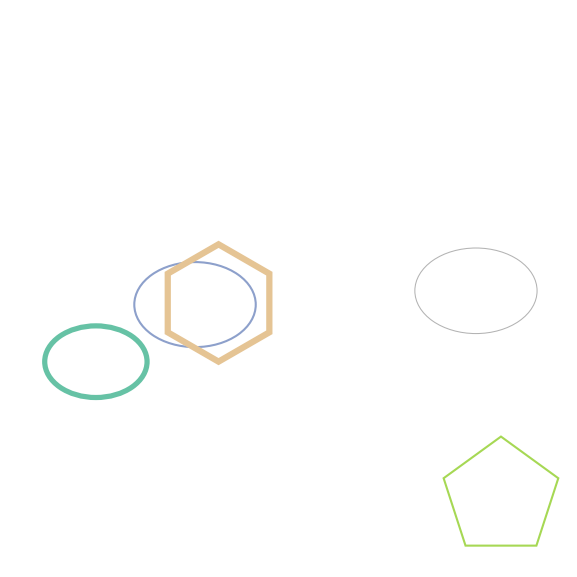[{"shape": "oval", "thickness": 2.5, "radius": 0.44, "center": [0.166, 0.373]}, {"shape": "oval", "thickness": 1, "radius": 0.53, "center": [0.338, 0.472]}, {"shape": "pentagon", "thickness": 1, "radius": 0.52, "center": [0.867, 0.139]}, {"shape": "hexagon", "thickness": 3, "radius": 0.51, "center": [0.378, 0.474]}, {"shape": "oval", "thickness": 0.5, "radius": 0.53, "center": [0.824, 0.496]}]